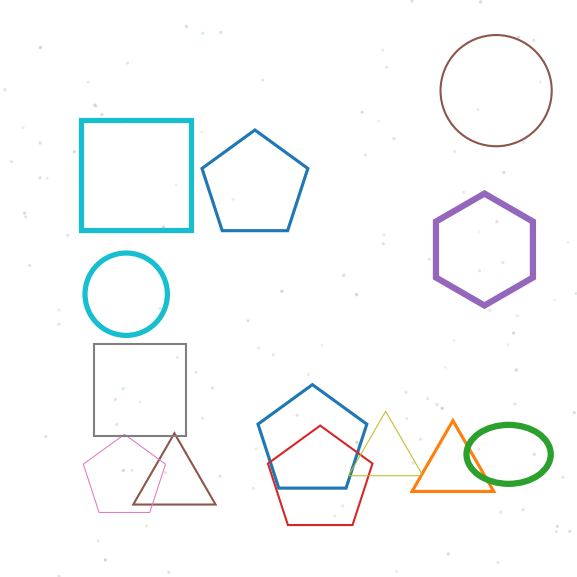[{"shape": "pentagon", "thickness": 1.5, "radius": 0.5, "center": [0.541, 0.234]}, {"shape": "pentagon", "thickness": 1.5, "radius": 0.48, "center": [0.441, 0.678]}, {"shape": "triangle", "thickness": 1.5, "radius": 0.41, "center": [0.784, 0.189]}, {"shape": "oval", "thickness": 3, "radius": 0.36, "center": [0.881, 0.212]}, {"shape": "pentagon", "thickness": 1, "radius": 0.48, "center": [0.554, 0.167]}, {"shape": "hexagon", "thickness": 3, "radius": 0.48, "center": [0.839, 0.567]}, {"shape": "triangle", "thickness": 1, "radius": 0.41, "center": [0.302, 0.167]}, {"shape": "circle", "thickness": 1, "radius": 0.48, "center": [0.859, 0.842]}, {"shape": "pentagon", "thickness": 0.5, "radius": 0.37, "center": [0.215, 0.172]}, {"shape": "square", "thickness": 1, "radius": 0.4, "center": [0.243, 0.324]}, {"shape": "triangle", "thickness": 0.5, "radius": 0.37, "center": [0.668, 0.213]}, {"shape": "square", "thickness": 2.5, "radius": 0.48, "center": [0.236, 0.696]}, {"shape": "circle", "thickness": 2.5, "radius": 0.36, "center": [0.219, 0.49]}]